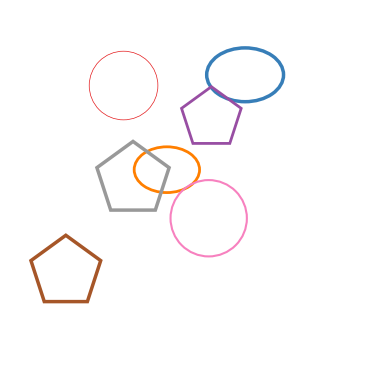[{"shape": "circle", "thickness": 0.5, "radius": 0.45, "center": [0.321, 0.778]}, {"shape": "oval", "thickness": 2.5, "radius": 0.5, "center": [0.637, 0.806]}, {"shape": "pentagon", "thickness": 2, "radius": 0.41, "center": [0.549, 0.693]}, {"shape": "oval", "thickness": 2, "radius": 0.42, "center": [0.433, 0.559]}, {"shape": "pentagon", "thickness": 2.5, "radius": 0.48, "center": [0.171, 0.294]}, {"shape": "circle", "thickness": 1.5, "radius": 0.5, "center": [0.542, 0.433]}, {"shape": "pentagon", "thickness": 2.5, "radius": 0.49, "center": [0.346, 0.534]}]